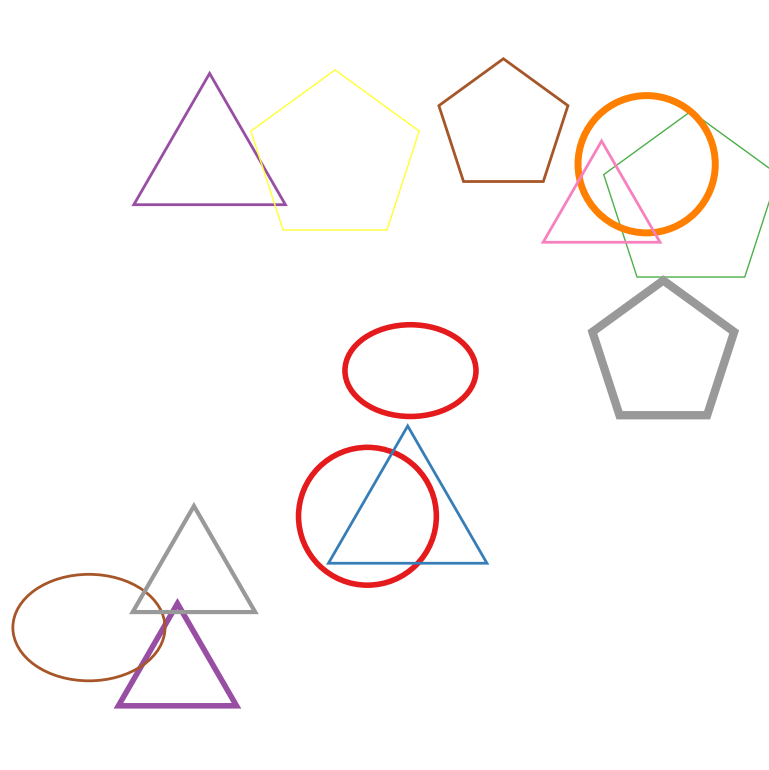[{"shape": "oval", "thickness": 2, "radius": 0.43, "center": [0.533, 0.519]}, {"shape": "circle", "thickness": 2, "radius": 0.45, "center": [0.477, 0.33]}, {"shape": "triangle", "thickness": 1, "radius": 0.59, "center": [0.529, 0.328]}, {"shape": "pentagon", "thickness": 0.5, "radius": 0.59, "center": [0.897, 0.737]}, {"shape": "triangle", "thickness": 1, "radius": 0.57, "center": [0.272, 0.791]}, {"shape": "triangle", "thickness": 2, "radius": 0.44, "center": [0.23, 0.128]}, {"shape": "circle", "thickness": 2.5, "radius": 0.45, "center": [0.84, 0.787]}, {"shape": "pentagon", "thickness": 0.5, "radius": 0.57, "center": [0.435, 0.794]}, {"shape": "pentagon", "thickness": 1, "radius": 0.44, "center": [0.654, 0.836]}, {"shape": "oval", "thickness": 1, "radius": 0.49, "center": [0.116, 0.185]}, {"shape": "triangle", "thickness": 1, "radius": 0.44, "center": [0.781, 0.729]}, {"shape": "pentagon", "thickness": 3, "radius": 0.48, "center": [0.861, 0.539]}, {"shape": "triangle", "thickness": 1.5, "radius": 0.46, "center": [0.252, 0.251]}]